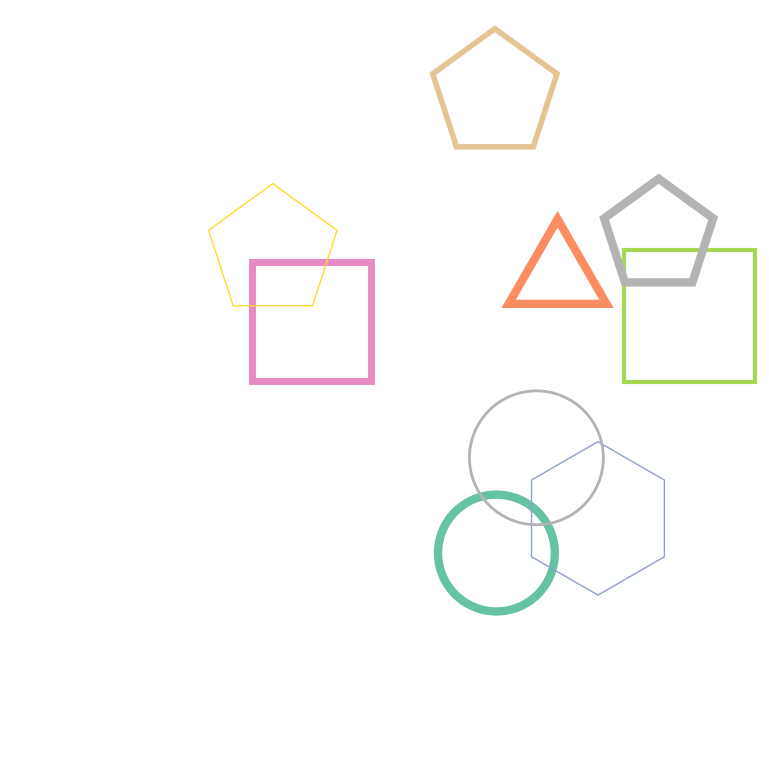[{"shape": "circle", "thickness": 3, "radius": 0.38, "center": [0.645, 0.282]}, {"shape": "triangle", "thickness": 3, "radius": 0.37, "center": [0.724, 0.642]}, {"shape": "hexagon", "thickness": 0.5, "radius": 0.5, "center": [0.777, 0.327]}, {"shape": "square", "thickness": 2.5, "radius": 0.39, "center": [0.405, 0.582]}, {"shape": "square", "thickness": 1.5, "radius": 0.43, "center": [0.895, 0.59]}, {"shape": "pentagon", "thickness": 0.5, "radius": 0.44, "center": [0.354, 0.674]}, {"shape": "pentagon", "thickness": 2, "radius": 0.42, "center": [0.643, 0.878]}, {"shape": "circle", "thickness": 1, "radius": 0.43, "center": [0.697, 0.405]}, {"shape": "pentagon", "thickness": 3, "radius": 0.37, "center": [0.855, 0.693]}]